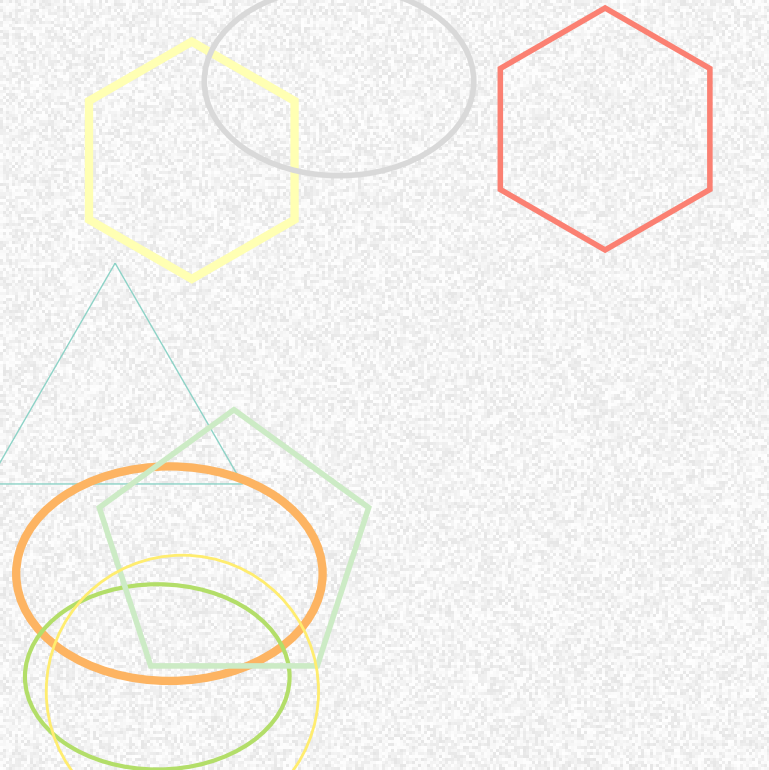[{"shape": "triangle", "thickness": 0.5, "radius": 0.96, "center": [0.15, 0.467]}, {"shape": "hexagon", "thickness": 3, "radius": 0.77, "center": [0.249, 0.792]}, {"shape": "hexagon", "thickness": 2, "radius": 0.79, "center": [0.786, 0.832]}, {"shape": "oval", "thickness": 3, "radius": 0.99, "center": [0.22, 0.255]}, {"shape": "oval", "thickness": 1.5, "radius": 0.86, "center": [0.204, 0.121]}, {"shape": "oval", "thickness": 2, "radius": 0.87, "center": [0.44, 0.894]}, {"shape": "pentagon", "thickness": 2, "radius": 0.92, "center": [0.304, 0.284]}, {"shape": "circle", "thickness": 1, "radius": 0.88, "center": [0.237, 0.102]}]